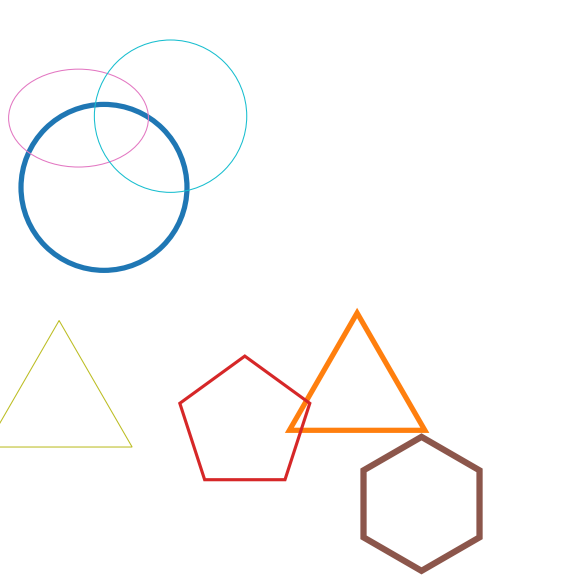[{"shape": "circle", "thickness": 2.5, "radius": 0.72, "center": [0.18, 0.675]}, {"shape": "triangle", "thickness": 2.5, "radius": 0.68, "center": [0.618, 0.322]}, {"shape": "pentagon", "thickness": 1.5, "radius": 0.59, "center": [0.424, 0.264]}, {"shape": "hexagon", "thickness": 3, "radius": 0.58, "center": [0.73, 0.127]}, {"shape": "oval", "thickness": 0.5, "radius": 0.61, "center": [0.136, 0.795]}, {"shape": "triangle", "thickness": 0.5, "radius": 0.73, "center": [0.102, 0.298]}, {"shape": "circle", "thickness": 0.5, "radius": 0.66, "center": [0.295, 0.798]}]